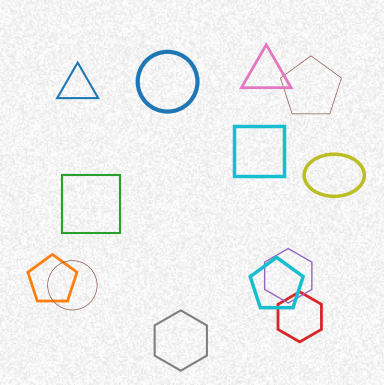[{"shape": "circle", "thickness": 3, "radius": 0.39, "center": [0.435, 0.788]}, {"shape": "triangle", "thickness": 1.5, "radius": 0.31, "center": [0.202, 0.776]}, {"shape": "pentagon", "thickness": 2, "radius": 0.33, "center": [0.136, 0.272]}, {"shape": "square", "thickness": 1.5, "radius": 0.38, "center": [0.236, 0.47]}, {"shape": "hexagon", "thickness": 2, "radius": 0.33, "center": [0.779, 0.177]}, {"shape": "hexagon", "thickness": 1, "radius": 0.35, "center": [0.749, 0.284]}, {"shape": "circle", "thickness": 0.5, "radius": 0.32, "center": [0.188, 0.259]}, {"shape": "pentagon", "thickness": 0.5, "radius": 0.42, "center": [0.808, 0.772]}, {"shape": "triangle", "thickness": 2, "radius": 0.37, "center": [0.692, 0.809]}, {"shape": "hexagon", "thickness": 1.5, "radius": 0.39, "center": [0.47, 0.116]}, {"shape": "oval", "thickness": 2.5, "radius": 0.39, "center": [0.868, 0.545]}, {"shape": "square", "thickness": 2.5, "radius": 0.33, "center": [0.674, 0.608]}, {"shape": "pentagon", "thickness": 2.5, "radius": 0.36, "center": [0.719, 0.259]}]